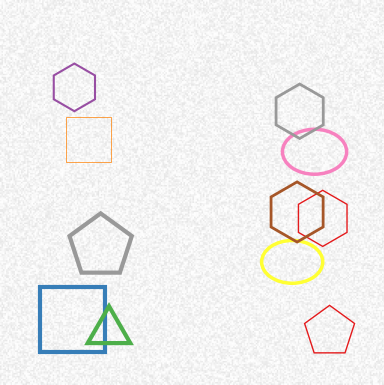[{"shape": "pentagon", "thickness": 1, "radius": 0.34, "center": [0.856, 0.139]}, {"shape": "hexagon", "thickness": 1, "radius": 0.36, "center": [0.838, 0.433]}, {"shape": "square", "thickness": 3, "radius": 0.42, "center": [0.188, 0.169]}, {"shape": "triangle", "thickness": 3, "radius": 0.32, "center": [0.283, 0.141]}, {"shape": "hexagon", "thickness": 1.5, "radius": 0.31, "center": [0.193, 0.773]}, {"shape": "square", "thickness": 0.5, "radius": 0.29, "center": [0.23, 0.638]}, {"shape": "oval", "thickness": 2.5, "radius": 0.4, "center": [0.759, 0.32]}, {"shape": "hexagon", "thickness": 2, "radius": 0.39, "center": [0.772, 0.449]}, {"shape": "oval", "thickness": 2.5, "radius": 0.42, "center": [0.817, 0.606]}, {"shape": "hexagon", "thickness": 2, "radius": 0.35, "center": [0.778, 0.711]}, {"shape": "pentagon", "thickness": 3, "radius": 0.43, "center": [0.261, 0.361]}]